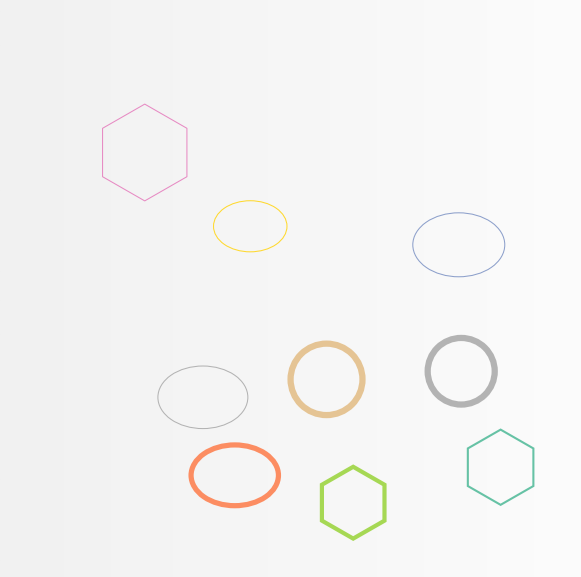[{"shape": "hexagon", "thickness": 1, "radius": 0.33, "center": [0.861, 0.19]}, {"shape": "oval", "thickness": 2.5, "radius": 0.38, "center": [0.404, 0.176]}, {"shape": "oval", "thickness": 0.5, "radius": 0.4, "center": [0.789, 0.575]}, {"shape": "hexagon", "thickness": 0.5, "radius": 0.42, "center": [0.249, 0.735]}, {"shape": "hexagon", "thickness": 2, "radius": 0.31, "center": [0.608, 0.129]}, {"shape": "oval", "thickness": 0.5, "radius": 0.32, "center": [0.431, 0.607]}, {"shape": "circle", "thickness": 3, "radius": 0.31, "center": [0.562, 0.342]}, {"shape": "oval", "thickness": 0.5, "radius": 0.39, "center": [0.349, 0.311]}, {"shape": "circle", "thickness": 3, "radius": 0.29, "center": [0.793, 0.356]}]